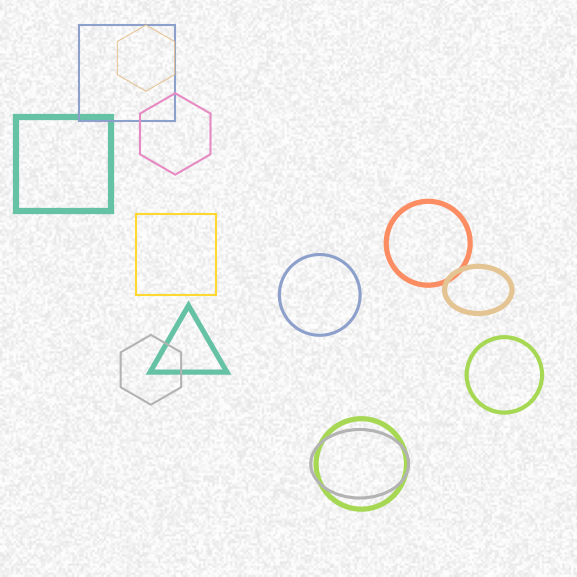[{"shape": "square", "thickness": 3, "radius": 0.41, "center": [0.11, 0.715]}, {"shape": "triangle", "thickness": 2.5, "radius": 0.38, "center": [0.326, 0.393]}, {"shape": "circle", "thickness": 2.5, "radius": 0.36, "center": [0.741, 0.578]}, {"shape": "circle", "thickness": 1.5, "radius": 0.35, "center": [0.554, 0.488]}, {"shape": "square", "thickness": 1, "radius": 0.41, "center": [0.22, 0.873]}, {"shape": "hexagon", "thickness": 1, "radius": 0.35, "center": [0.303, 0.767]}, {"shape": "circle", "thickness": 2, "radius": 0.33, "center": [0.873, 0.35]}, {"shape": "circle", "thickness": 2.5, "radius": 0.39, "center": [0.626, 0.196]}, {"shape": "square", "thickness": 1, "radius": 0.35, "center": [0.305, 0.558]}, {"shape": "oval", "thickness": 2.5, "radius": 0.29, "center": [0.828, 0.497]}, {"shape": "hexagon", "thickness": 0.5, "radius": 0.29, "center": [0.253, 0.899]}, {"shape": "hexagon", "thickness": 1, "radius": 0.3, "center": [0.261, 0.359]}, {"shape": "oval", "thickness": 1.5, "radius": 0.42, "center": [0.623, 0.196]}]